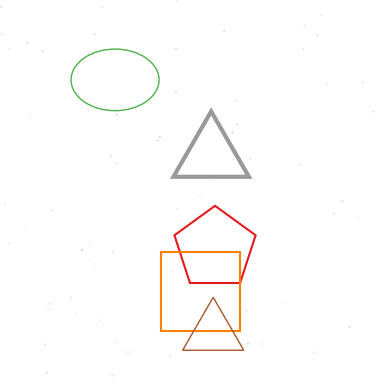[{"shape": "pentagon", "thickness": 1.5, "radius": 0.55, "center": [0.559, 0.355]}, {"shape": "oval", "thickness": 1, "radius": 0.57, "center": [0.299, 0.793]}, {"shape": "square", "thickness": 1.5, "radius": 0.51, "center": [0.52, 0.243]}, {"shape": "triangle", "thickness": 1, "radius": 0.46, "center": [0.554, 0.136]}, {"shape": "triangle", "thickness": 3, "radius": 0.57, "center": [0.549, 0.597]}]